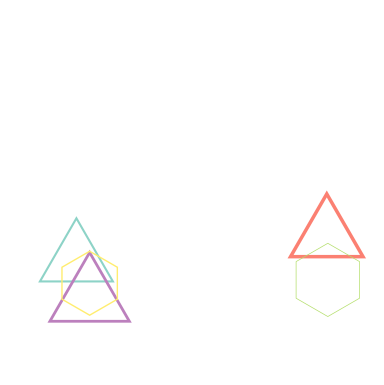[{"shape": "triangle", "thickness": 1.5, "radius": 0.55, "center": [0.198, 0.324]}, {"shape": "triangle", "thickness": 2.5, "radius": 0.54, "center": [0.849, 0.388]}, {"shape": "hexagon", "thickness": 0.5, "radius": 0.48, "center": [0.851, 0.273]}, {"shape": "triangle", "thickness": 2, "radius": 0.6, "center": [0.233, 0.225]}, {"shape": "hexagon", "thickness": 1, "radius": 0.42, "center": [0.233, 0.264]}]